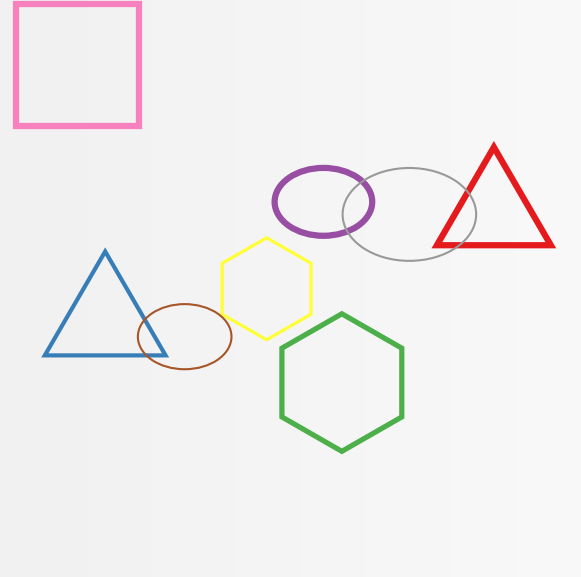[{"shape": "triangle", "thickness": 3, "radius": 0.57, "center": [0.85, 0.631]}, {"shape": "triangle", "thickness": 2, "radius": 0.6, "center": [0.181, 0.444]}, {"shape": "hexagon", "thickness": 2.5, "radius": 0.6, "center": [0.588, 0.337]}, {"shape": "oval", "thickness": 3, "radius": 0.42, "center": [0.556, 0.65]}, {"shape": "hexagon", "thickness": 1.5, "radius": 0.44, "center": [0.459, 0.499]}, {"shape": "oval", "thickness": 1, "radius": 0.4, "center": [0.318, 0.416]}, {"shape": "square", "thickness": 3, "radius": 0.53, "center": [0.133, 0.887]}, {"shape": "oval", "thickness": 1, "radius": 0.57, "center": [0.704, 0.628]}]